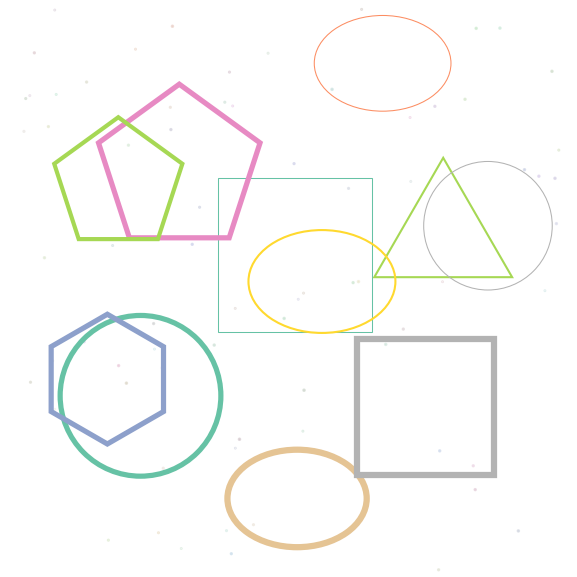[{"shape": "circle", "thickness": 2.5, "radius": 0.7, "center": [0.243, 0.314]}, {"shape": "square", "thickness": 0.5, "radius": 0.67, "center": [0.51, 0.558]}, {"shape": "oval", "thickness": 0.5, "radius": 0.59, "center": [0.663, 0.889]}, {"shape": "hexagon", "thickness": 2.5, "radius": 0.56, "center": [0.186, 0.343]}, {"shape": "pentagon", "thickness": 2.5, "radius": 0.74, "center": [0.31, 0.706]}, {"shape": "triangle", "thickness": 1, "radius": 0.69, "center": [0.767, 0.588]}, {"shape": "pentagon", "thickness": 2, "radius": 0.58, "center": [0.205, 0.679]}, {"shape": "oval", "thickness": 1, "radius": 0.64, "center": [0.557, 0.512]}, {"shape": "oval", "thickness": 3, "radius": 0.6, "center": [0.514, 0.136]}, {"shape": "circle", "thickness": 0.5, "radius": 0.56, "center": [0.845, 0.608]}, {"shape": "square", "thickness": 3, "radius": 0.59, "center": [0.737, 0.294]}]